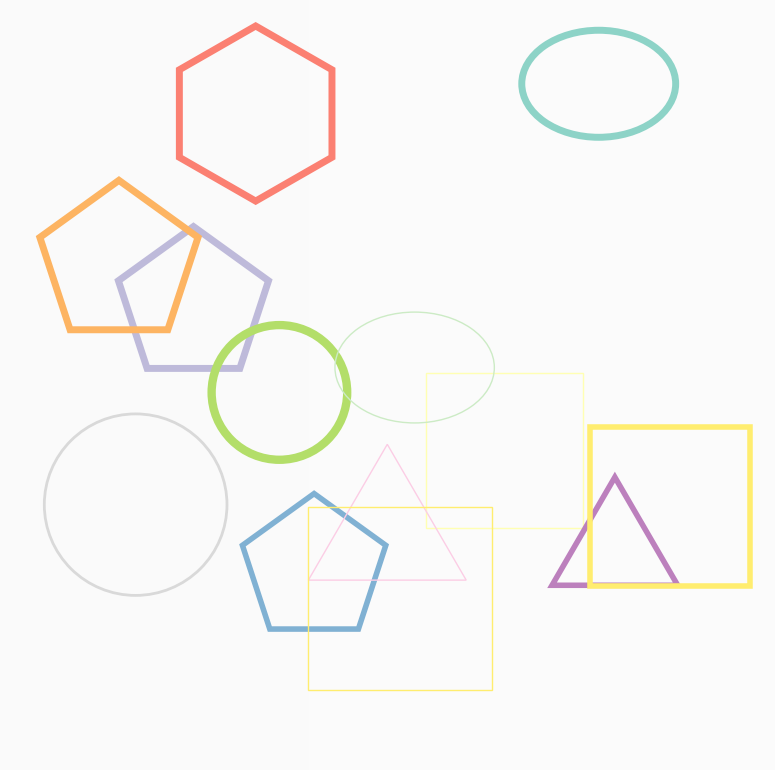[{"shape": "oval", "thickness": 2.5, "radius": 0.5, "center": [0.773, 0.891]}, {"shape": "square", "thickness": 0.5, "radius": 0.51, "center": [0.651, 0.415]}, {"shape": "pentagon", "thickness": 2.5, "radius": 0.51, "center": [0.25, 0.604]}, {"shape": "hexagon", "thickness": 2.5, "radius": 0.57, "center": [0.33, 0.853]}, {"shape": "pentagon", "thickness": 2, "radius": 0.49, "center": [0.405, 0.262]}, {"shape": "pentagon", "thickness": 2.5, "radius": 0.54, "center": [0.153, 0.659]}, {"shape": "circle", "thickness": 3, "radius": 0.44, "center": [0.361, 0.49]}, {"shape": "triangle", "thickness": 0.5, "radius": 0.59, "center": [0.5, 0.305]}, {"shape": "circle", "thickness": 1, "radius": 0.59, "center": [0.175, 0.345]}, {"shape": "triangle", "thickness": 2, "radius": 0.47, "center": [0.793, 0.287]}, {"shape": "oval", "thickness": 0.5, "radius": 0.51, "center": [0.535, 0.523]}, {"shape": "square", "thickness": 0.5, "radius": 0.59, "center": [0.516, 0.222]}, {"shape": "square", "thickness": 2, "radius": 0.52, "center": [0.864, 0.342]}]